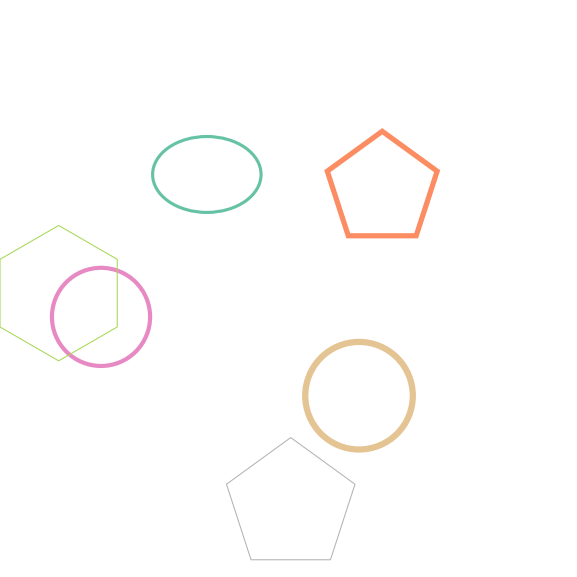[{"shape": "oval", "thickness": 1.5, "radius": 0.47, "center": [0.358, 0.697]}, {"shape": "pentagon", "thickness": 2.5, "radius": 0.5, "center": [0.662, 0.672]}, {"shape": "circle", "thickness": 2, "radius": 0.42, "center": [0.175, 0.45]}, {"shape": "hexagon", "thickness": 0.5, "radius": 0.59, "center": [0.102, 0.492]}, {"shape": "circle", "thickness": 3, "radius": 0.47, "center": [0.622, 0.314]}, {"shape": "pentagon", "thickness": 0.5, "radius": 0.58, "center": [0.503, 0.124]}]